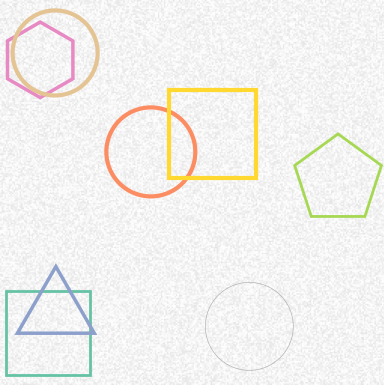[{"shape": "square", "thickness": 2, "radius": 0.54, "center": [0.125, 0.134]}, {"shape": "circle", "thickness": 3, "radius": 0.58, "center": [0.392, 0.605]}, {"shape": "triangle", "thickness": 2.5, "radius": 0.58, "center": [0.145, 0.192]}, {"shape": "hexagon", "thickness": 2.5, "radius": 0.49, "center": [0.104, 0.845]}, {"shape": "pentagon", "thickness": 2, "radius": 0.59, "center": [0.878, 0.534]}, {"shape": "square", "thickness": 3, "radius": 0.57, "center": [0.552, 0.652]}, {"shape": "circle", "thickness": 3, "radius": 0.55, "center": [0.143, 0.862]}, {"shape": "circle", "thickness": 0.5, "radius": 0.57, "center": [0.648, 0.152]}]